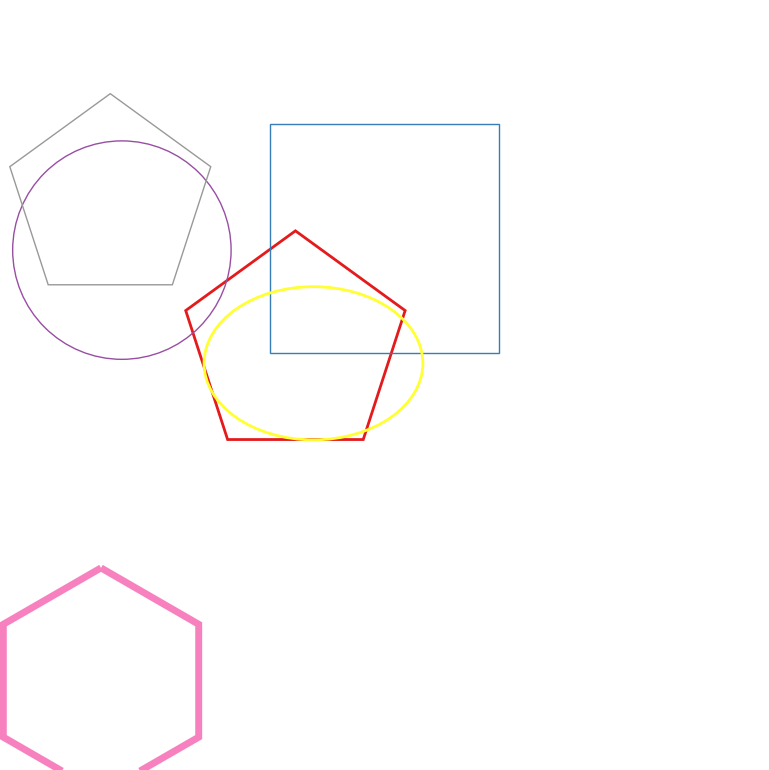[{"shape": "pentagon", "thickness": 1, "radius": 0.75, "center": [0.384, 0.55]}, {"shape": "square", "thickness": 0.5, "radius": 0.74, "center": [0.499, 0.69]}, {"shape": "circle", "thickness": 0.5, "radius": 0.71, "center": [0.158, 0.675]}, {"shape": "oval", "thickness": 1, "radius": 0.71, "center": [0.407, 0.528]}, {"shape": "hexagon", "thickness": 2.5, "radius": 0.73, "center": [0.131, 0.116]}, {"shape": "pentagon", "thickness": 0.5, "radius": 0.69, "center": [0.143, 0.741]}]